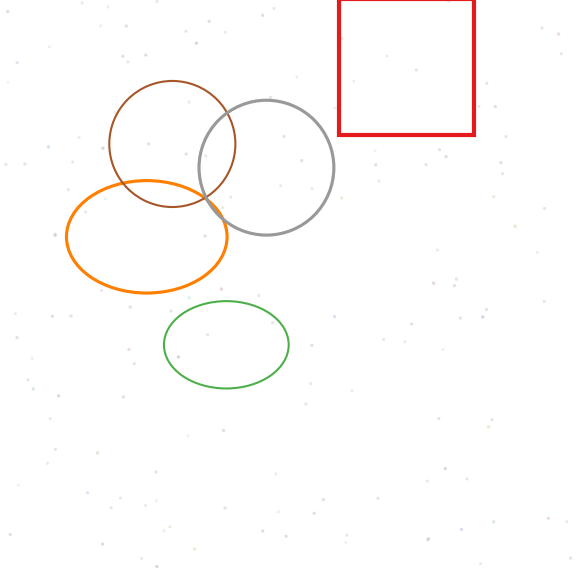[{"shape": "square", "thickness": 2, "radius": 0.59, "center": [0.704, 0.883]}, {"shape": "oval", "thickness": 1, "radius": 0.54, "center": [0.392, 0.402]}, {"shape": "oval", "thickness": 1.5, "radius": 0.7, "center": [0.254, 0.589]}, {"shape": "circle", "thickness": 1, "radius": 0.55, "center": [0.298, 0.75]}, {"shape": "circle", "thickness": 1.5, "radius": 0.58, "center": [0.461, 0.709]}]